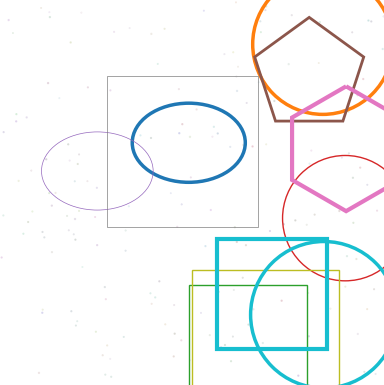[{"shape": "oval", "thickness": 2.5, "radius": 0.73, "center": [0.49, 0.629]}, {"shape": "circle", "thickness": 2.5, "radius": 0.91, "center": [0.839, 0.885]}, {"shape": "square", "thickness": 1, "radius": 0.77, "center": [0.644, 0.107]}, {"shape": "circle", "thickness": 1, "radius": 0.81, "center": [0.897, 0.433]}, {"shape": "oval", "thickness": 0.5, "radius": 0.73, "center": [0.253, 0.556]}, {"shape": "pentagon", "thickness": 2, "radius": 0.74, "center": [0.803, 0.806]}, {"shape": "hexagon", "thickness": 3, "radius": 0.81, "center": [0.899, 0.614]}, {"shape": "square", "thickness": 0.5, "radius": 0.98, "center": [0.473, 0.605]}, {"shape": "square", "thickness": 1, "radius": 0.96, "center": [0.69, 0.107]}, {"shape": "square", "thickness": 3, "radius": 0.71, "center": [0.706, 0.237]}, {"shape": "circle", "thickness": 2.5, "radius": 0.95, "center": [0.841, 0.182]}]